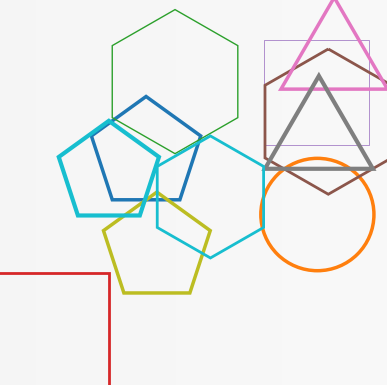[{"shape": "pentagon", "thickness": 2.5, "radius": 0.74, "center": [0.377, 0.601]}, {"shape": "circle", "thickness": 2.5, "radius": 0.73, "center": [0.819, 0.443]}, {"shape": "hexagon", "thickness": 1, "radius": 0.94, "center": [0.452, 0.788]}, {"shape": "square", "thickness": 2, "radius": 0.9, "center": [0.102, 0.113]}, {"shape": "square", "thickness": 0.5, "radius": 0.68, "center": [0.818, 0.76]}, {"shape": "hexagon", "thickness": 2, "radius": 0.94, "center": [0.847, 0.684]}, {"shape": "triangle", "thickness": 2.5, "radius": 0.79, "center": [0.863, 0.848]}, {"shape": "triangle", "thickness": 3, "radius": 0.8, "center": [0.823, 0.642]}, {"shape": "pentagon", "thickness": 2.5, "radius": 0.72, "center": [0.405, 0.356]}, {"shape": "hexagon", "thickness": 2, "radius": 0.79, "center": [0.543, 0.488]}, {"shape": "pentagon", "thickness": 3, "radius": 0.68, "center": [0.281, 0.55]}]